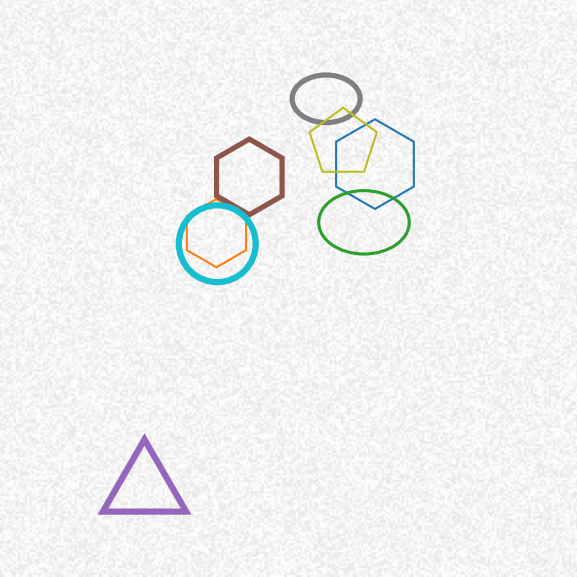[{"shape": "hexagon", "thickness": 1, "radius": 0.39, "center": [0.649, 0.715]}, {"shape": "hexagon", "thickness": 1, "radius": 0.3, "center": [0.375, 0.596]}, {"shape": "oval", "thickness": 1.5, "radius": 0.39, "center": [0.63, 0.614]}, {"shape": "triangle", "thickness": 3, "radius": 0.42, "center": [0.25, 0.155]}, {"shape": "hexagon", "thickness": 2.5, "radius": 0.33, "center": [0.432, 0.693]}, {"shape": "oval", "thickness": 2.5, "radius": 0.29, "center": [0.565, 0.828]}, {"shape": "pentagon", "thickness": 1, "radius": 0.31, "center": [0.594, 0.751]}, {"shape": "circle", "thickness": 3, "radius": 0.33, "center": [0.376, 0.577]}]